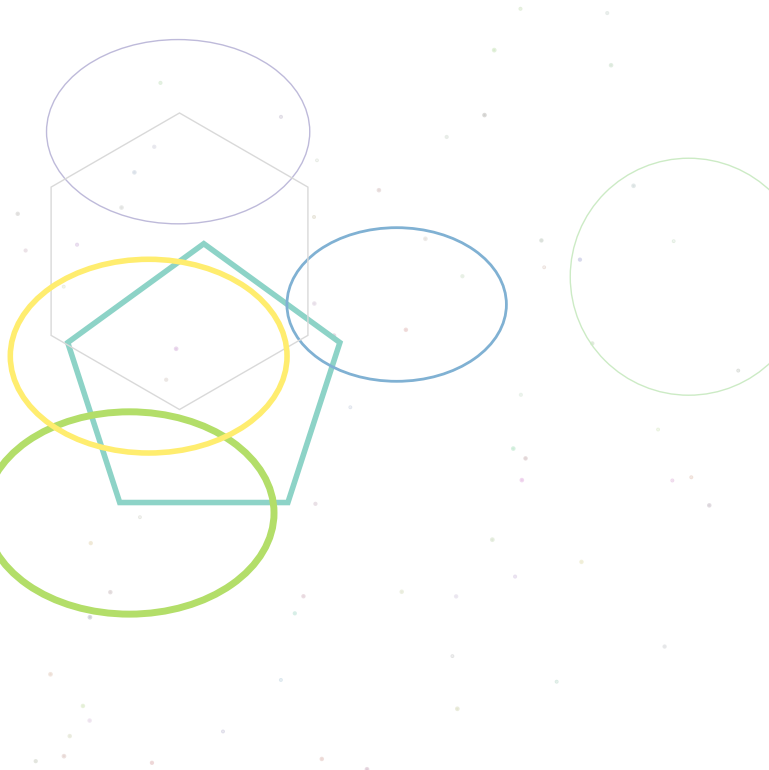[{"shape": "pentagon", "thickness": 2, "radius": 0.93, "center": [0.265, 0.498]}, {"shape": "oval", "thickness": 0.5, "radius": 0.85, "center": [0.231, 0.829]}, {"shape": "oval", "thickness": 1, "radius": 0.71, "center": [0.515, 0.605]}, {"shape": "oval", "thickness": 2.5, "radius": 0.94, "center": [0.168, 0.334]}, {"shape": "hexagon", "thickness": 0.5, "radius": 0.96, "center": [0.233, 0.661]}, {"shape": "circle", "thickness": 0.5, "radius": 0.77, "center": [0.894, 0.641]}, {"shape": "oval", "thickness": 2, "radius": 0.9, "center": [0.193, 0.537]}]